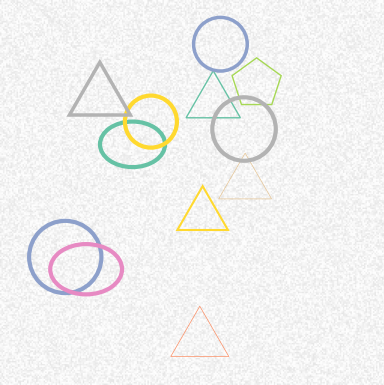[{"shape": "oval", "thickness": 3, "radius": 0.42, "center": [0.344, 0.625]}, {"shape": "triangle", "thickness": 1, "radius": 0.41, "center": [0.554, 0.735]}, {"shape": "triangle", "thickness": 0.5, "radius": 0.44, "center": [0.519, 0.118]}, {"shape": "circle", "thickness": 2.5, "radius": 0.35, "center": [0.573, 0.885]}, {"shape": "circle", "thickness": 3, "radius": 0.47, "center": [0.169, 0.333]}, {"shape": "oval", "thickness": 3, "radius": 0.47, "center": [0.224, 0.301]}, {"shape": "pentagon", "thickness": 1, "radius": 0.34, "center": [0.667, 0.783]}, {"shape": "circle", "thickness": 3, "radius": 0.34, "center": [0.392, 0.684]}, {"shape": "triangle", "thickness": 1.5, "radius": 0.38, "center": [0.526, 0.441]}, {"shape": "triangle", "thickness": 0.5, "radius": 0.4, "center": [0.637, 0.523]}, {"shape": "triangle", "thickness": 2.5, "radius": 0.46, "center": [0.259, 0.747]}, {"shape": "circle", "thickness": 3, "radius": 0.41, "center": [0.634, 0.665]}]